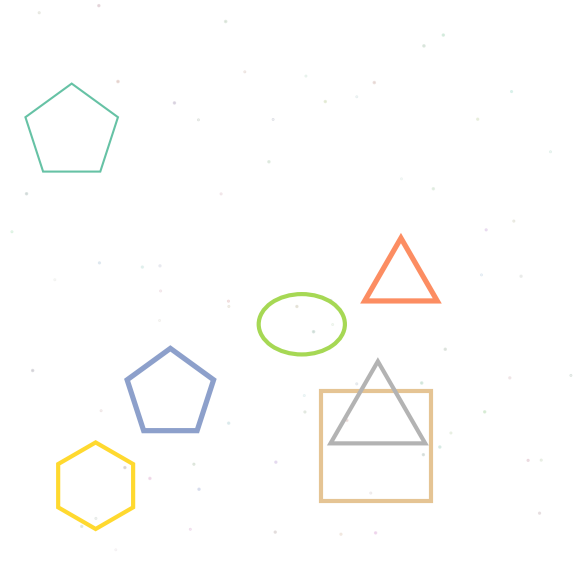[{"shape": "pentagon", "thickness": 1, "radius": 0.42, "center": [0.124, 0.77]}, {"shape": "triangle", "thickness": 2.5, "radius": 0.36, "center": [0.694, 0.514]}, {"shape": "pentagon", "thickness": 2.5, "radius": 0.39, "center": [0.295, 0.317]}, {"shape": "oval", "thickness": 2, "radius": 0.37, "center": [0.523, 0.438]}, {"shape": "hexagon", "thickness": 2, "radius": 0.37, "center": [0.166, 0.158]}, {"shape": "square", "thickness": 2, "radius": 0.48, "center": [0.65, 0.227]}, {"shape": "triangle", "thickness": 2, "radius": 0.47, "center": [0.654, 0.279]}]